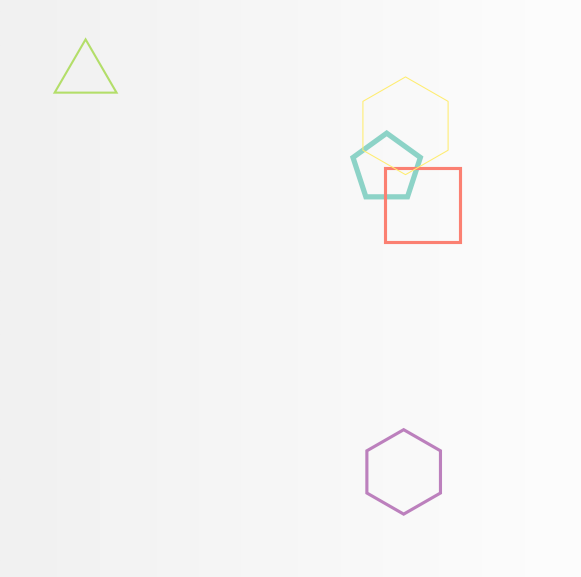[{"shape": "pentagon", "thickness": 2.5, "radius": 0.3, "center": [0.665, 0.708]}, {"shape": "square", "thickness": 1.5, "radius": 0.32, "center": [0.727, 0.644]}, {"shape": "triangle", "thickness": 1, "radius": 0.31, "center": [0.147, 0.869]}, {"shape": "hexagon", "thickness": 1.5, "radius": 0.37, "center": [0.694, 0.182]}, {"shape": "hexagon", "thickness": 0.5, "radius": 0.42, "center": [0.698, 0.781]}]